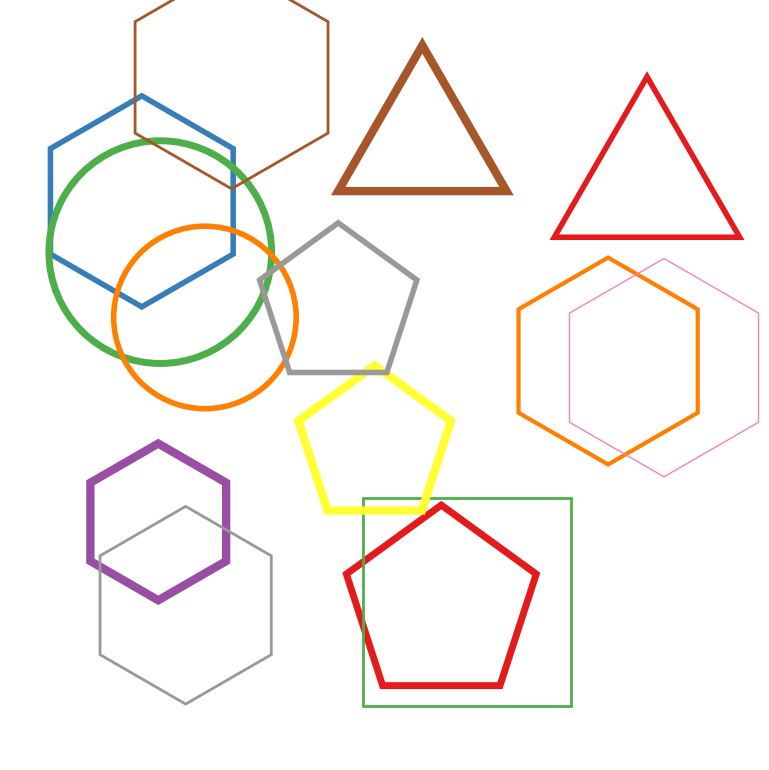[{"shape": "pentagon", "thickness": 2.5, "radius": 0.65, "center": [0.573, 0.214]}, {"shape": "triangle", "thickness": 2, "radius": 0.69, "center": [0.84, 0.761]}, {"shape": "hexagon", "thickness": 2, "radius": 0.69, "center": [0.184, 0.738]}, {"shape": "circle", "thickness": 2.5, "radius": 0.72, "center": [0.208, 0.673]}, {"shape": "square", "thickness": 1, "radius": 0.68, "center": [0.607, 0.218]}, {"shape": "hexagon", "thickness": 3, "radius": 0.51, "center": [0.206, 0.322]}, {"shape": "circle", "thickness": 2, "radius": 0.59, "center": [0.266, 0.588]}, {"shape": "hexagon", "thickness": 1.5, "radius": 0.67, "center": [0.79, 0.531]}, {"shape": "pentagon", "thickness": 3, "radius": 0.52, "center": [0.487, 0.421]}, {"shape": "triangle", "thickness": 3, "radius": 0.63, "center": [0.548, 0.815]}, {"shape": "hexagon", "thickness": 1, "radius": 0.72, "center": [0.301, 0.899]}, {"shape": "hexagon", "thickness": 0.5, "radius": 0.71, "center": [0.862, 0.523]}, {"shape": "pentagon", "thickness": 2, "radius": 0.54, "center": [0.439, 0.603]}, {"shape": "hexagon", "thickness": 1, "radius": 0.64, "center": [0.241, 0.214]}]